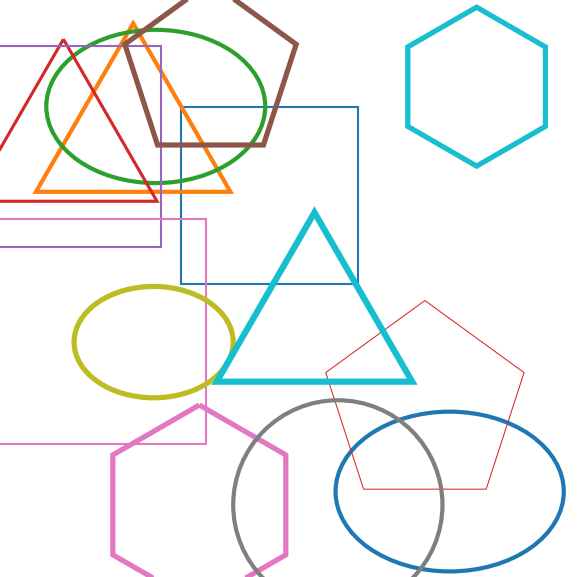[{"shape": "square", "thickness": 1, "radius": 0.77, "center": [0.467, 0.661]}, {"shape": "oval", "thickness": 2, "radius": 0.99, "center": [0.779, 0.148]}, {"shape": "triangle", "thickness": 2, "radius": 0.97, "center": [0.231, 0.764]}, {"shape": "oval", "thickness": 2, "radius": 0.95, "center": [0.27, 0.815]}, {"shape": "triangle", "thickness": 1.5, "radius": 0.94, "center": [0.11, 0.744]}, {"shape": "pentagon", "thickness": 0.5, "radius": 0.9, "center": [0.736, 0.298]}, {"shape": "square", "thickness": 1, "radius": 0.87, "center": [0.104, 0.746]}, {"shape": "pentagon", "thickness": 2.5, "radius": 0.78, "center": [0.365, 0.874]}, {"shape": "hexagon", "thickness": 2.5, "radius": 0.86, "center": [0.345, 0.125]}, {"shape": "square", "thickness": 1, "radius": 0.98, "center": [0.161, 0.425]}, {"shape": "circle", "thickness": 2, "radius": 0.91, "center": [0.585, 0.125]}, {"shape": "oval", "thickness": 2.5, "radius": 0.69, "center": [0.266, 0.407]}, {"shape": "triangle", "thickness": 3, "radius": 0.98, "center": [0.545, 0.436]}, {"shape": "hexagon", "thickness": 2.5, "radius": 0.69, "center": [0.825, 0.849]}]